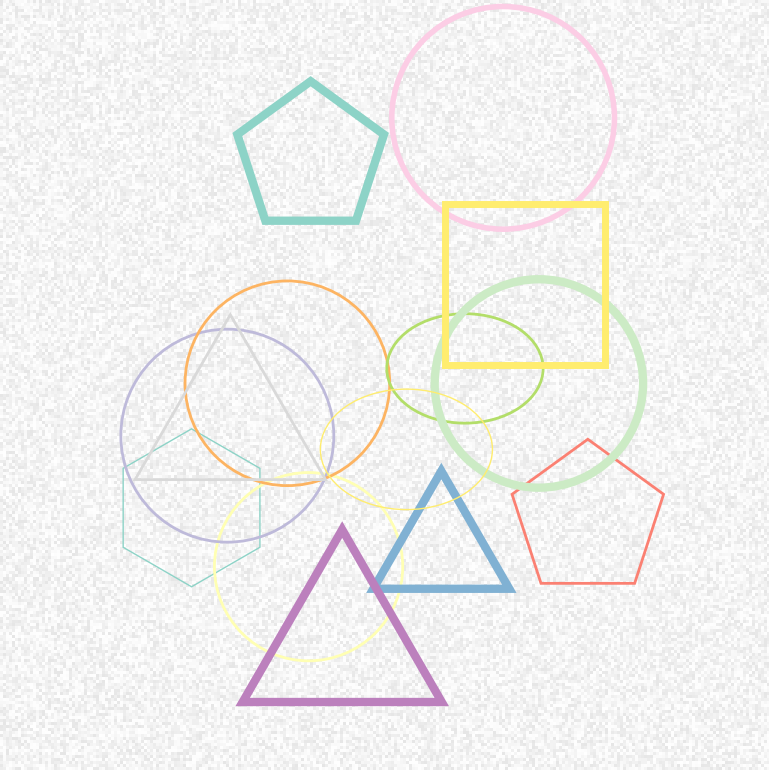[{"shape": "pentagon", "thickness": 3, "radius": 0.5, "center": [0.403, 0.794]}, {"shape": "hexagon", "thickness": 0.5, "radius": 0.51, "center": [0.249, 0.341]}, {"shape": "circle", "thickness": 1, "radius": 0.61, "center": [0.401, 0.264]}, {"shape": "circle", "thickness": 1, "radius": 0.69, "center": [0.295, 0.434]}, {"shape": "pentagon", "thickness": 1, "radius": 0.52, "center": [0.763, 0.326]}, {"shape": "triangle", "thickness": 3, "radius": 0.51, "center": [0.573, 0.286]}, {"shape": "circle", "thickness": 1, "radius": 0.66, "center": [0.373, 0.502]}, {"shape": "oval", "thickness": 1, "radius": 0.51, "center": [0.604, 0.522]}, {"shape": "circle", "thickness": 2, "radius": 0.72, "center": [0.653, 0.847]}, {"shape": "triangle", "thickness": 1, "radius": 0.71, "center": [0.299, 0.449]}, {"shape": "triangle", "thickness": 3, "radius": 0.75, "center": [0.444, 0.163]}, {"shape": "circle", "thickness": 3, "radius": 0.68, "center": [0.7, 0.502]}, {"shape": "oval", "thickness": 0.5, "radius": 0.56, "center": [0.528, 0.416]}, {"shape": "square", "thickness": 2.5, "radius": 0.52, "center": [0.682, 0.63]}]